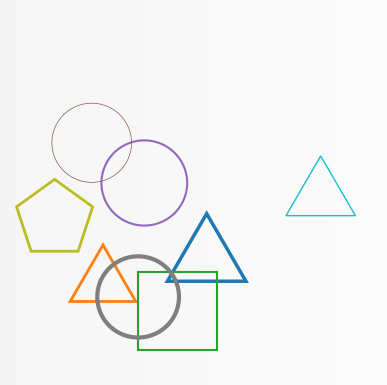[{"shape": "triangle", "thickness": 2.5, "radius": 0.59, "center": [0.533, 0.328]}, {"shape": "triangle", "thickness": 2, "radius": 0.49, "center": [0.266, 0.266]}, {"shape": "square", "thickness": 1.5, "radius": 0.51, "center": [0.458, 0.191]}, {"shape": "circle", "thickness": 1.5, "radius": 0.55, "center": [0.372, 0.525]}, {"shape": "circle", "thickness": 0.5, "radius": 0.51, "center": [0.237, 0.629]}, {"shape": "circle", "thickness": 3, "radius": 0.53, "center": [0.357, 0.229]}, {"shape": "pentagon", "thickness": 2, "radius": 0.52, "center": [0.141, 0.431]}, {"shape": "triangle", "thickness": 1, "radius": 0.52, "center": [0.828, 0.491]}]